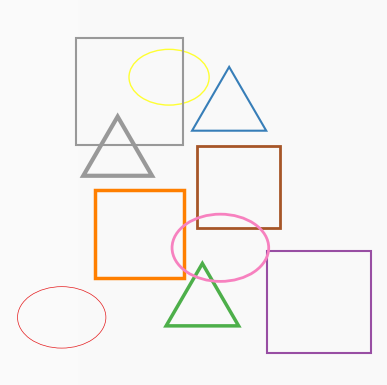[{"shape": "oval", "thickness": 0.5, "radius": 0.57, "center": [0.159, 0.176]}, {"shape": "triangle", "thickness": 1.5, "radius": 0.55, "center": [0.591, 0.716]}, {"shape": "triangle", "thickness": 2.5, "radius": 0.54, "center": [0.522, 0.208]}, {"shape": "square", "thickness": 1.5, "radius": 0.67, "center": [0.824, 0.215]}, {"shape": "square", "thickness": 2.5, "radius": 0.57, "center": [0.36, 0.393]}, {"shape": "oval", "thickness": 1, "radius": 0.52, "center": [0.436, 0.799]}, {"shape": "square", "thickness": 2, "radius": 0.54, "center": [0.617, 0.515]}, {"shape": "oval", "thickness": 2, "radius": 0.62, "center": [0.569, 0.356]}, {"shape": "triangle", "thickness": 3, "radius": 0.51, "center": [0.304, 0.595]}, {"shape": "square", "thickness": 1.5, "radius": 0.69, "center": [0.334, 0.762]}]